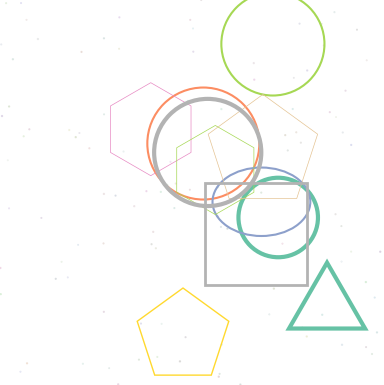[{"shape": "triangle", "thickness": 3, "radius": 0.57, "center": [0.849, 0.204]}, {"shape": "circle", "thickness": 3, "radius": 0.52, "center": [0.723, 0.435]}, {"shape": "circle", "thickness": 1.5, "radius": 0.73, "center": [0.528, 0.627]}, {"shape": "oval", "thickness": 1.5, "radius": 0.64, "center": [0.679, 0.476]}, {"shape": "hexagon", "thickness": 0.5, "radius": 0.6, "center": [0.392, 0.664]}, {"shape": "hexagon", "thickness": 0.5, "radius": 0.58, "center": [0.559, 0.558]}, {"shape": "circle", "thickness": 1.5, "radius": 0.67, "center": [0.709, 0.886]}, {"shape": "pentagon", "thickness": 1, "radius": 0.63, "center": [0.475, 0.127]}, {"shape": "pentagon", "thickness": 0.5, "radius": 0.75, "center": [0.683, 0.605]}, {"shape": "circle", "thickness": 3, "radius": 0.7, "center": [0.54, 0.604]}, {"shape": "square", "thickness": 2, "radius": 0.66, "center": [0.664, 0.393]}]